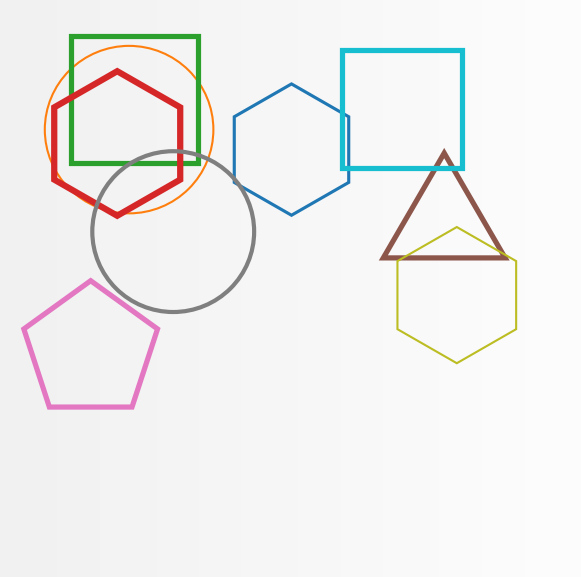[{"shape": "hexagon", "thickness": 1.5, "radius": 0.57, "center": [0.502, 0.74]}, {"shape": "circle", "thickness": 1, "radius": 0.73, "center": [0.222, 0.775]}, {"shape": "square", "thickness": 2.5, "radius": 0.55, "center": [0.231, 0.826]}, {"shape": "hexagon", "thickness": 3, "radius": 0.63, "center": [0.202, 0.751]}, {"shape": "triangle", "thickness": 2.5, "radius": 0.61, "center": [0.764, 0.613]}, {"shape": "pentagon", "thickness": 2.5, "radius": 0.6, "center": [0.156, 0.392]}, {"shape": "circle", "thickness": 2, "radius": 0.7, "center": [0.298, 0.598]}, {"shape": "hexagon", "thickness": 1, "radius": 0.59, "center": [0.786, 0.488]}, {"shape": "square", "thickness": 2.5, "radius": 0.51, "center": [0.692, 0.81]}]